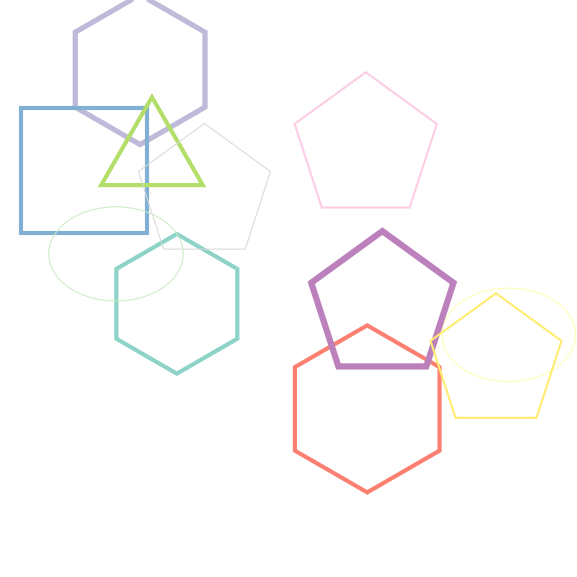[{"shape": "hexagon", "thickness": 2, "radius": 0.6, "center": [0.306, 0.473]}, {"shape": "oval", "thickness": 0.5, "radius": 0.58, "center": [0.881, 0.419]}, {"shape": "hexagon", "thickness": 2.5, "radius": 0.65, "center": [0.243, 0.879]}, {"shape": "hexagon", "thickness": 2, "radius": 0.72, "center": [0.636, 0.291]}, {"shape": "square", "thickness": 2, "radius": 0.54, "center": [0.146, 0.704]}, {"shape": "triangle", "thickness": 2, "radius": 0.51, "center": [0.263, 0.729]}, {"shape": "pentagon", "thickness": 1, "radius": 0.65, "center": [0.633, 0.745]}, {"shape": "pentagon", "thickness": 0.5, "radius": 0.6, "center": [0.354, 0.665]}, {"shape": "pentagon", "thickness": 3, "radius": 0.65, "center": [0.662, 0.469]}, {"shape": "oval", "thickness": 0.5, "radius": 0.58, "center": [0.201, 0.559]}, {"shape": "pentagon", "thickness": 1, "radius": 0.6, "center": [0.859, 0.372]}]